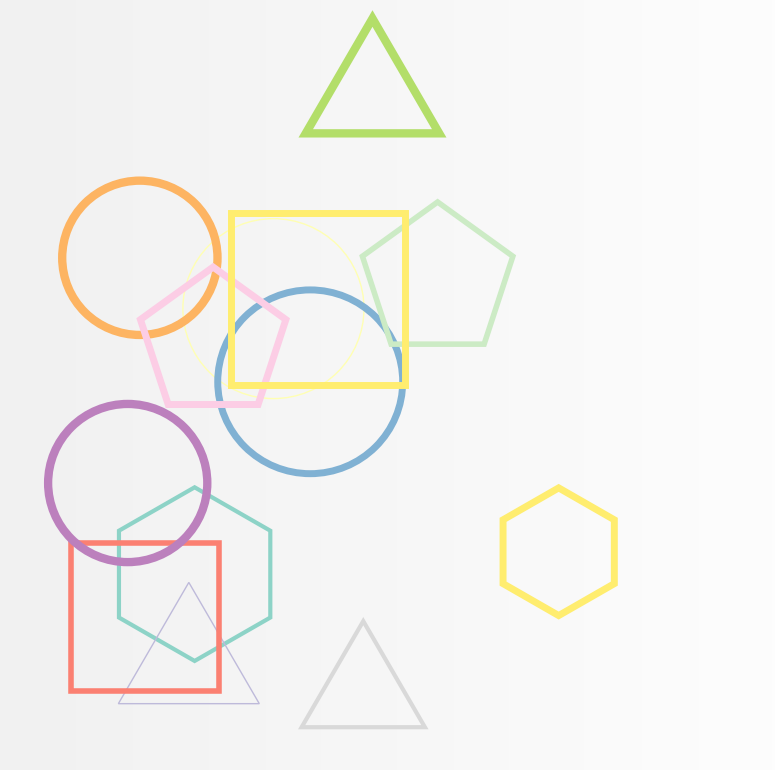[{"shape": "hexagon", "thickness": 1.5, "radius": 0.56, "center": [0.251, 0.254]}, {"shape": "circle", "thickness": 0.5, "radius": 0.58, "center": [0.353, 0.599]}, {"shape": "triangle", "thickness": 0.5, "radius": 0.52, "center": [0.244, 0.139]}, {"shape": "square", "thickness": 2, "radius": 0.48, "center": [0.187, 0.199]}, {"shape": "circle", "thickness": 2.5, "radius": 0.6, "center": [0.4, 0.504]}, {"shape": "circle", "thickness": 3, "radius": 0.5, "center": [0.18, 0.665]}, {"shape": "triangle", "thickness": 3, "radius": 0.5, "center": [0.481, 0.877]}, {"shape": "pentagon", "thickness": 2.5, "radius": 0.49, "center": [0.275, 0.554]}, {"shape": "triangle", "thickness": 1.5, "radius": 0.46, "center": [0.469, 0.101]}, {"shape": "circle", "thickness": 3, "radius": 0.51, "center": [0.165, 0.373]}, {"shape": "pentagon", "thickness": 2, "radius": 0.51, "center": [0.565, 0.636]}, {"shape": "hexagon", "thickness": 2.5, "radius": 0.41, "center": [0.721, 0.283]}, {"shape": "square", "thickness": 2.5, "radius": 0.56, "center": [0.411, 0.612]}]